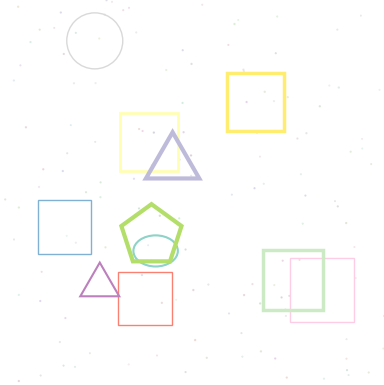[{"shape": "oval", "thickness": 1.5, "radius": 0.29, "center": [0.404, 0.348]}, {"shape": "square", "thickness": 2, "radius": 0.38, "center": [0.386, 0.631]}, {"shape": "triangle", "thickness": 3, "radius": 0.4, "center": [0.448, 0.576]}, {"shape": "square", "thickness": 1, "radius": 0.35, "center": [0.376, 0.225]}, {"shape": "square", "thickness": 1, "radius": 0.35, "center": [0.168, 0.41]}, {"shape": "pentagon", "thickness": 3, "radius": 0.41, "center": [0.393, 0.388]}, {"shape": "square", "thickness": 1, "radius": 0.41, "center": [0.835, 0.246]}, {"shape": "circle", "thickness": 1, "radius": 0.36, "center": [0.246, 0.894]}, {"shape": "triangle", "thickness": 1.5, "radius": 0.29, "center": [0.259, 0.26]}, {"shape": "square", "thickness": 2.5, "radius": 0.39, "center": [0.762, 0.273]}, {"shape": "square", "thickness": 2.5, "radius": 0.37, "center": [0.664, 0.735]}]